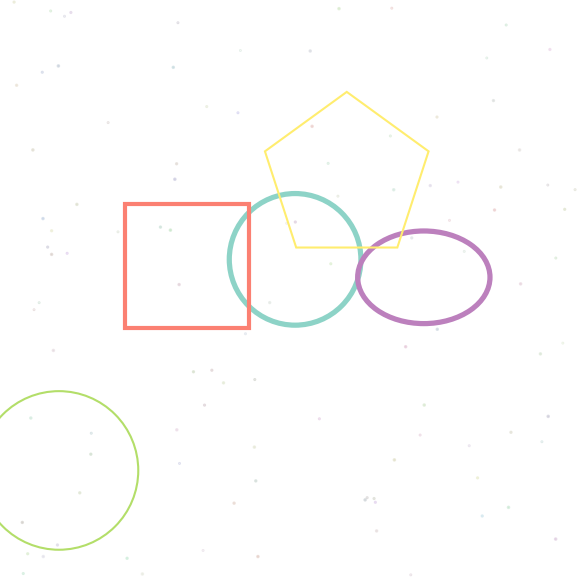[{"shape": "circle", "thickness": 2.5, "radius": 0.57, "center": [0.511, 0.55]}, {"shape": "square", "thickness": 2, "radius": 0.54, "center": [0.323, 0.539]}, {"shape": "circle", "thickness": 1, "radius": 0.69, "center": [0.102, 0.185]}, {"shape": "oval", "thickness": 2.5, "radius": 0.57, "center": [0.734, 0.519]}, {"shape": "pentagon", "thickness": 1, "radius": 0.74, "center": [0.6, 0.691]}]